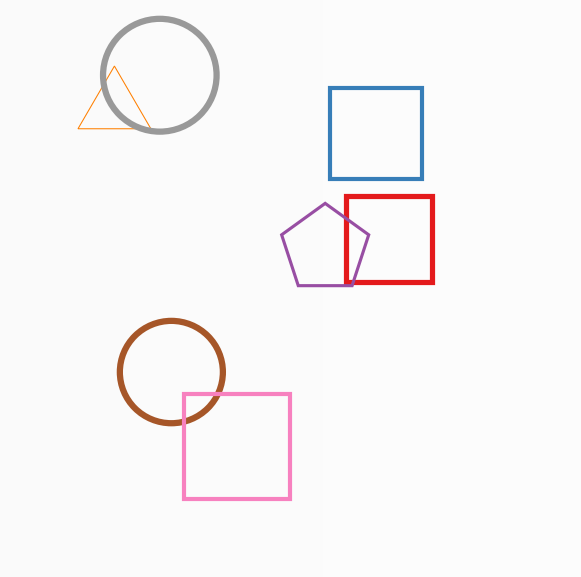[{"shape": "square", "thickness": 2.5, "radius": 0.37, "center": [0.669, 0.585]}, {"shape": "square", "thickness": 2, "radius": 0.39, "center": [0.647, 0.768]}, {"shape": "pentagon", "thickness": 1.5, "radius": 0.39, "center": [0.559, 0.568]}, {"shape": "triangle", "thickness": 0.5, "radius": 0.36, "center": [0.197, 0.812]}, {"shape": "circle", "thickness": 3, "radius": 0.44, "center": [0.295, 0.355]}, {"shape": "square", "thickness": 2, "radius": 0.45, "center": [0.408, 0.226]}, {"shape": "circle", "thickness": 3, "radius": 0.49, "center": [0.275, 0.869]}]